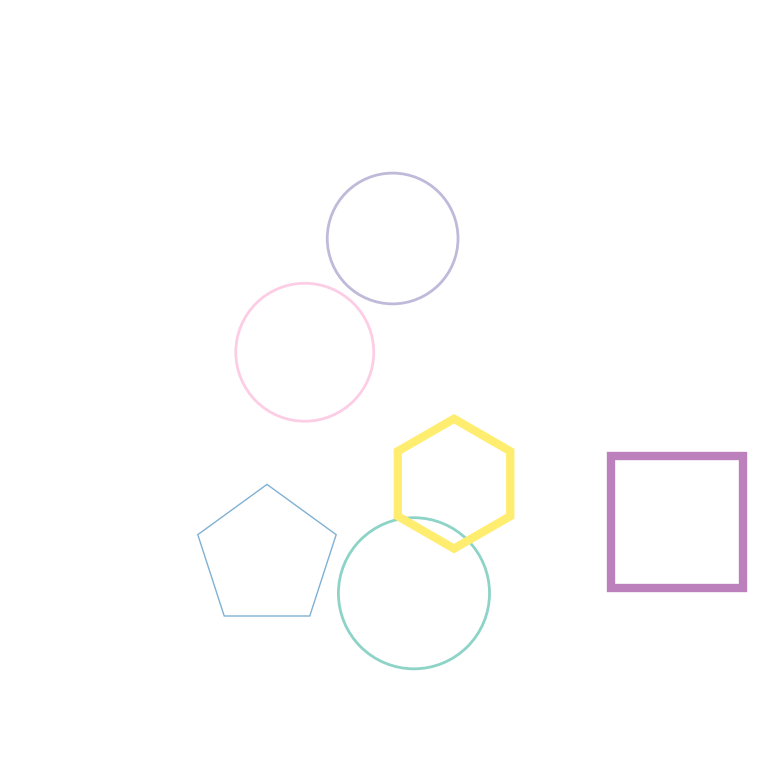[{"shape": "circle", "thickness": 1, "radius": 0.49, "center": [0.538, 0.23]}, {"shape": "circle", "thickness": 1, "radius": 0.42, "center": [0.51, 0.69]}, {"shape": "pentagon", "thickness": 0.5, "radius": 0.47, "center": [0.347, 0.276]}, {"shape": "circle", "thickness": 1, "radius": 0.45, "center": [0.396, 0.543]}, {"shape": "square", "thickness": 3, "radius": 0.43, "center": [0.88, 0.322]}, {"shape": "hexagon", "thickness": 3, "radius": 0.42, "center": [0.59, 0.372]}]